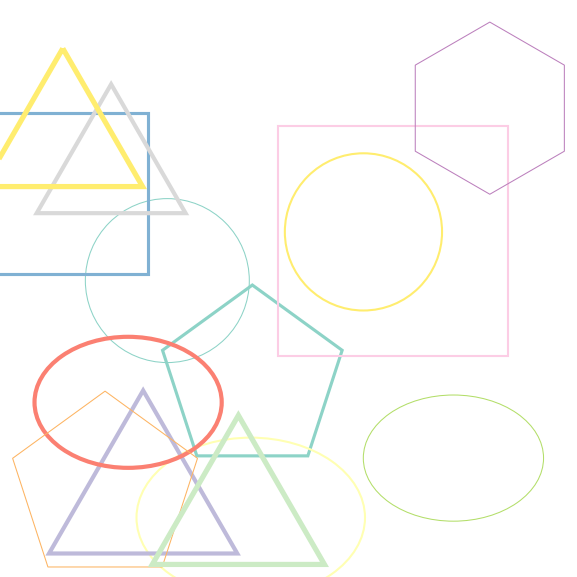[{"shape": "pentagon", "thickness": 1.5, "radius": 0.82, "center": [0.437, 0.342]}, {"shape": "circle", "thickness": 0.5, "radius": 0.71, "center": [0.29, 0.513]}, {"shape": "oval", "thickness": 1, "radius": 0.99, "center": [0.434, 0.103]}, {"shape": "triangle", "thickness": 2, "radius": 0.94, "center": [0.248, 0.135]}, {"shape": "oval", "thickness": 2, "radius": 0.81, "center": [0.222, 0.302]}, {"shape": "square", "thickness": 1.5, "radius": 0.69, "center": [0.117, 0.664]}, {"shape": "pentagon", "thickness": 0.5, "radius": 0.84, "center": [0.182, 0.154]}, {"shape": "oval", "thickness": 0.5, "radius": 0.78, "center": [0.785, 0.206]}, {"shape": "square", "thickness": 1, "radius": 1.0, "center": [0.68, 0.583]}, {"shape": "triangle", "thickness": 2, "radius": 0.74, "center": [0.192, 0.704]}, {"shape": "hexagon", "thickness": 0.5, "radius": 0.75, "center": [0.848, 0.812]}, {"shape": "triangle", "thickness": 2.5, "radius": 0.86, "center": [0.413, 0.108]}, {"shape": "triangle", "thickness": 2.5, "radius": 0.8, "center": [0.109, 0.756]}, {"shape": "circle", "thickness": 1, "radius": 0.68, "center": [0.629, 0.598]}]